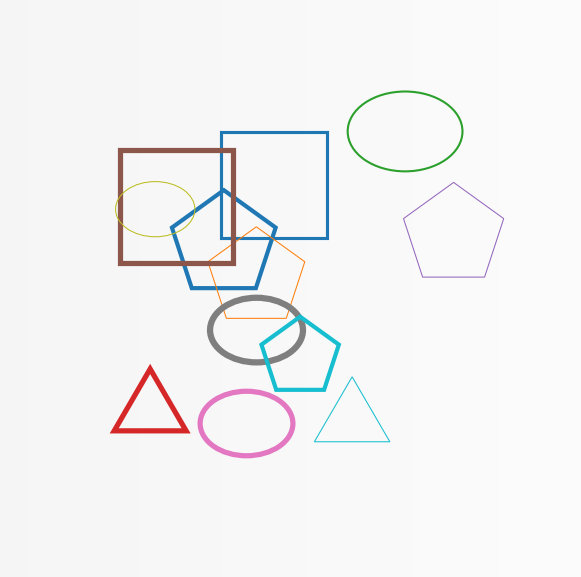[{"shape": "pentagon", "thickness": 2, "radius": 0.47, "center": [0.385, 0.576]}, {"shape": "square", "thickness": 1.5, "radius": 0.46, "center": [0.471, 0.678]}, {"shape": "pentagon", "thickness": 0.5, "radius": 0.44, "center": [0.441, 0.519]}, {"shape": "oval", "thickness": 1, "radius": 0.49, "center": [0.697, 0.772]}, {"shape": "triangle", "thickness": 2.5, "radius": 0.36, "center": [0.258, 0.289]}, {"shape": "pentagon", "thickness": 0.5, "radius": 0.45, "center": [0.78, 0.593]}, {"shape": "square", "thickness": 2.5, "radius": 0.49, "center": [0.303, 0.642]}, {"shape": "oval", "thickness": 2.5, "radius": 0.4, "center": [0.424, 0.266]}, {"shape": "oval", "thickness": 3, "radius": 0.4, "center": [0.441, 0.428]}, {"shape": "oval", "thickness": 0.5, "radius": 0.34, "center": [0.267, 0.637]}, {"shape": "pentagon", "thickness": 2, "radius": 0.35, "center": [0.516, 0.381]}, {"shape": "triangle", "thickness": 0.5, "radius": 0.37, "center": [0.606, 0.272]}]